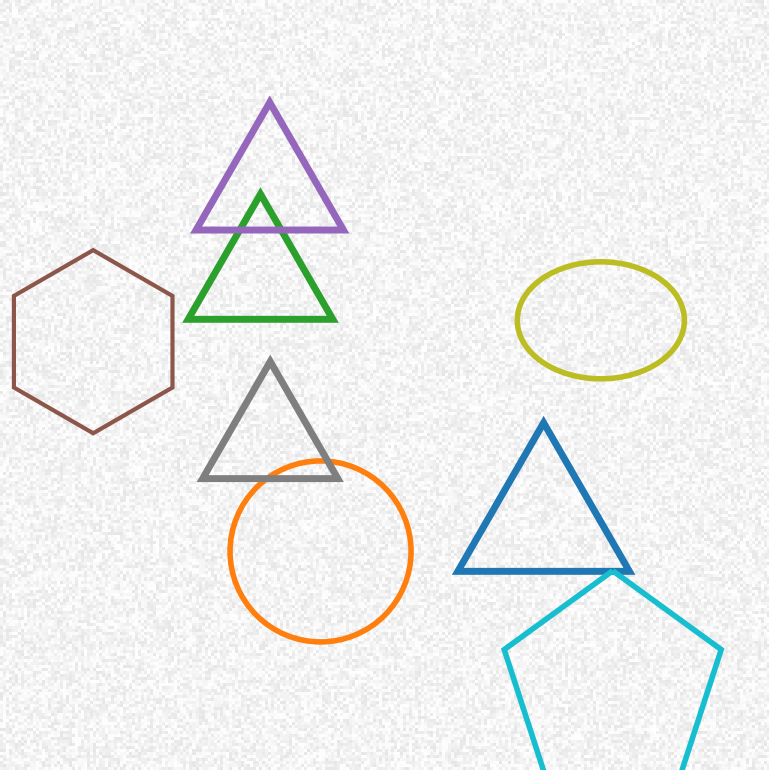[{"shape": "triangle", "thickness": 2.5, "radius": 0.64, "center": [0.706, 0.322]}, {"shape": "circle", "thickness": 2, "radius": 0.59, "center": [0.416, 0.284]}, {"shape": "triangle", "thickness": 2.5, "radius": 0.54, "center": [0.338, 0.64]}, {"shape": "triangle", "thickness": 2.5, "radius": 0.55, "center": [0.35, 0.756]}, {"shape": "hexagon", "thickness": 1.5, "radius": 0.59, "center": [0.121, 0.556]}, {"shape": "triangle", "thickness": 2.5, "radius": 0.51, "center": [0.351, 0.429]}, {"shape": "oval", "thickness": 2, "radius": 0.54, "center": [0.78, 0.584]}, {"shape": "pentagon", "thickness": 2, "radius": 0.74, "center": [0.796, 0.111]}]